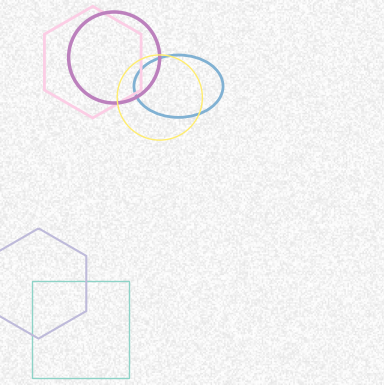[{"shape": "square", "thickness": 1, "radius": 0.63, "center": [0.209, 0.145]}, {"shape": "hexagon", "thickness": 1.5, "radius": 0.72, "center": [0.1, 0.264]}, {"shape": "oval", "thickness": 2, "radius": 0.58, "center": [0.464, 0.776]}, {"shape": "hexagon", "thickness": 2, "radius": 0.72, "center": [0.241, 0.839]}, {"shape": "circle", "thickness": 2.5, "radius": 0.59, "center": [0.297, 0.851]}, {"shape": "circle", "thickness": 1, "radius": 0.55, "center": [0.415, 0.747]}]